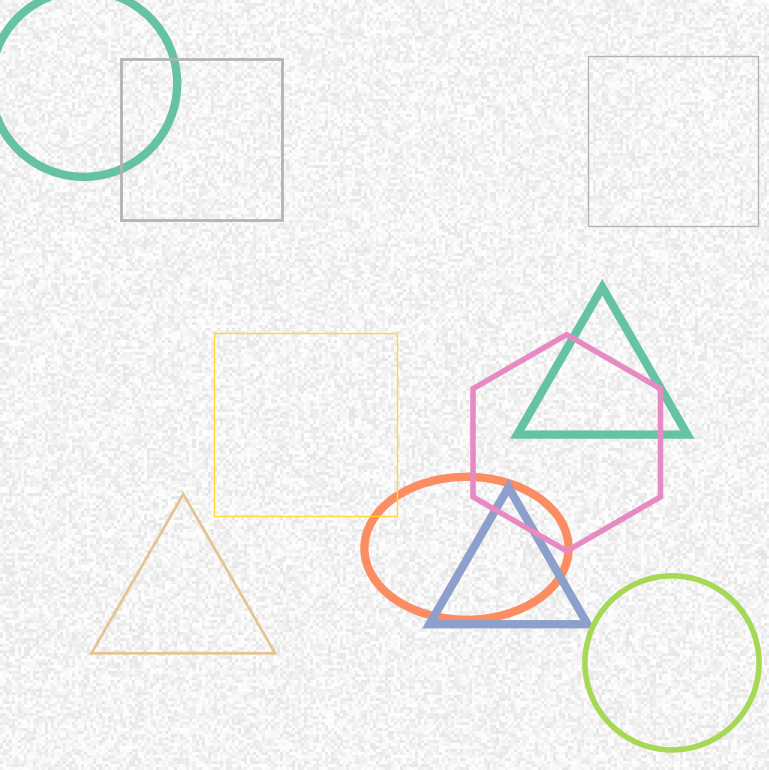[{"shape": "circle", "thickness": 3, "radius": 0.61, "center": [0.109, 0.891]}, {"shape": "triangle", "thickness": 3, "radius": 0.64, "center": [0.782, 0.499]}, {"shape": "oval", "thickness": 3, "radius": 0.66, "center": [0.606, 0.288]}, {"shape": "triangle", "thickness": 3, "radius": 0.59, "center": [0.66, 0.249]}, {"shape": "hexagon", "thickness": 2, "radius": 0.7, "center": [0.736, 0.425]}, {"shape": "circle", "thickness": 2, "radius": 0.57, "center": [0.873, 0.139]}, {"shape": "square", "thickness": 0.5, "radius": 0.59, "center": [0.397, 0.449]}, {"shape": "triangle", "thickness": 1, "radius": 0.69, "center": [0.238, 0.22]}, {"shape": "square", "thickness": 0.5, "radius": 0.55, "center": [0.874, 0.817]}, {"shape": "square", "thickness": 1, "radius": 0.52, "center": [0.262, 0.819]}]